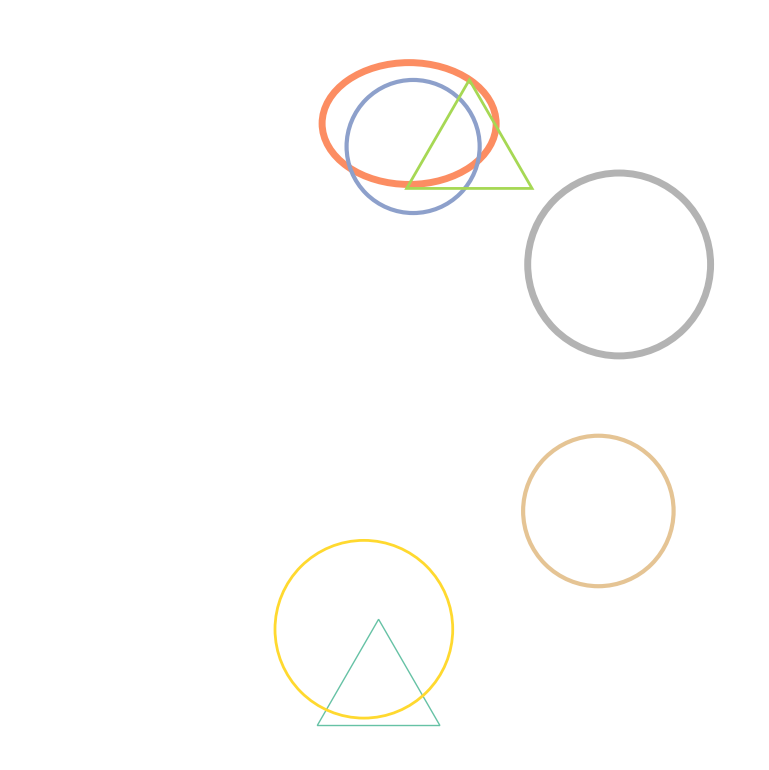[{"shape": "triangle", "thickness": 0.5, "radius": 0.46, "center": [0.492, 0.104]}, {"shape": "oval", "thickness": 2.5, "radius": 0.57, "center": [0.531, 0.84]}, {"shape": "circle", "thickness": 1.5, "radius": 0.43, "center": [0.537, 0.81]}, {"shape": "triangle", "thickness": 1, "radius": 0.47, "center": [0.61, 0.802]}, {"shape": "circle", "thickness": 1, "radius": 0.58, "center": [0.473, 0.183]}, {"shape": "circle", "thickness": 1.5, "radius": 0.49, "center": [0.777, 0.336]}, {"shape": "circle", "thickness": 2.5, "radius": 0.59, "center": [0.804, 0.657]}]